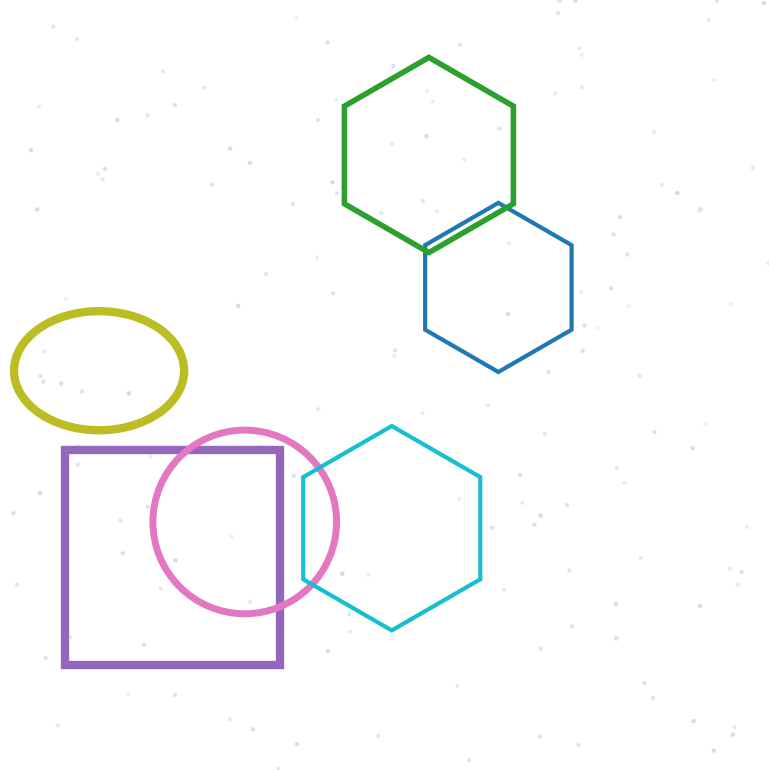[{"shape": "hexagon", "thickness": 1.5, "radius": 0.55, "center": [0.647, 0.627]}, {"shape": "hexagon", "thickness": 2, "radius": 0.63, "center": [0.557, 0.799]}, {"shape": "square", "thickness": 3, "radius": 0.7, "center": [0.224, 0.276]}, {"shape": "circle", "thickness": 2.5, "radius": 0.6, "center": [0.318, 0.322]}, {"shape": "oval", "thickness": 3, "radius": 0.55, "center": [0.129, 0.519]}, {"shape": "hexagon", "thickness": 1.5, "radius": 0.66, "center": [0.509, 0.314]}]